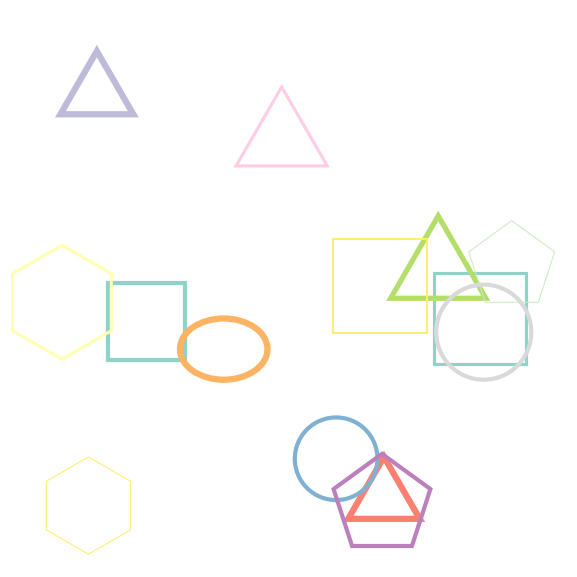[{"shape": "square", "thickness": 2, "radius": 0.33, "center": [0.254, 0.443]}, {"shape": "square", "thickness": 1.5, "radius": 0.39, "center": [0.831, 0.448]}, {"shape": "hexagon", "thickness": 1.5, "radius": 0.49, "center": [0.107, 0.476]}, {"shape": "triangle", "thickness": 3, "radius": 0.36, "center": [0.168, 0.838]}, {"shape": "triangle", "thickness": 3, "radius": 0.36, "center": [0.665, 0.137]}, {"shape": "circle", "thickness": 2, "radius": 0.36, "center": [0.582, 0.205]}, {"shape": "oval", "thickness": 3, "radius": 0.38, "center": [0.387, 0.395]}, {"shape": "triangle", "thickness": 2.5, "radius": 0.48, "center": [0.759, 0.53]}, {"shape": "triangle", "thickness": 1.5, "radius": 0.46, "center": [0.488, 0.757]}, {"shape": "circle", "thickness": 2, "radius": 0.41, "center": [0.838, 0.424]}, {"shape": "pentagon", "thickness": 2, "radius": 0.44, "center": [0.661, 0.125]}, {"shape": "pentagon", "thickness": 0.5, "radius": 0.39, "center": [0.886, 0.539]}, {"shape": "square", "thickness": 1, "radius": 0.41, "center": [0.658, 0.504]}, {"shape": "hexagon", "thickness": 0.5, "radius": 0.42, "center": [0.153, 0.124]}]